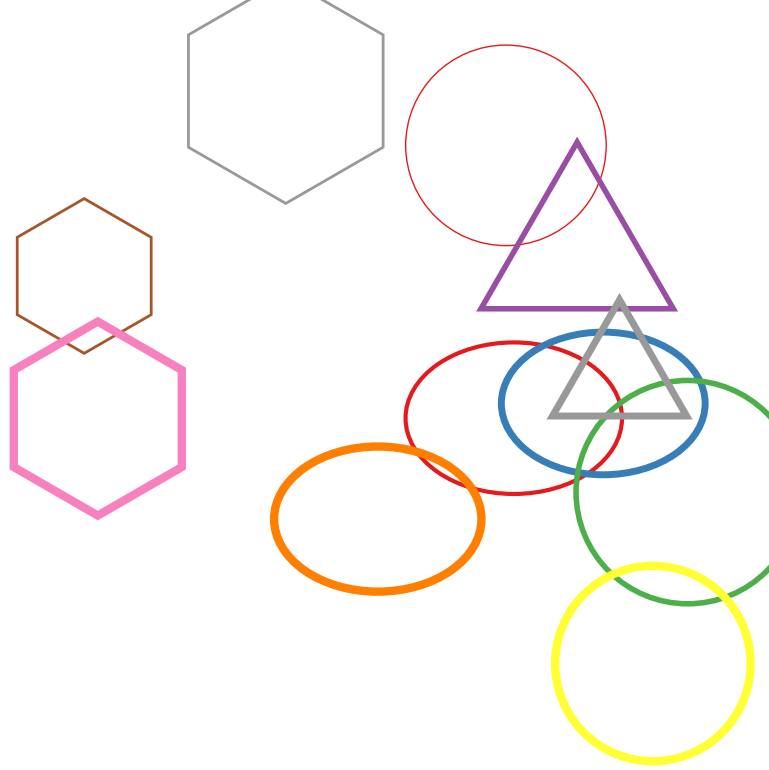[{"shape": "circle", "thickness": 0.5, "radius": 0.65, "center": [0.657, 0.811]}, {"shape": "oval", "thickness": 1.5, "radius": 0.7, "center": [0.667, 0.457]}, {"shape": "oval", "thickness": 2.5, "radius": 0.66, "center": [0.783, 0.476]}, {"shape": "circle", "thickness": 2, "radius": 0.73, "center": [0.893, 0.361]}, {"shape": "triangle", "thickness": 2, "radius": 0.72, "center": [0.75, 0.671]}, {"shape": "oval", "thickness": 3, "radius": 0.67, "center": [0.491, 0.326]}, {"shape": "circle", "thickness": 3, "radius": 0.63, "center": [0.848, 0.138]}, {"shape": "hexagon", "thickness": 1, "radius": 0.5, "center": [0.109, 0.642]}, {"shape": "hexagon", "thickness": 3, "radius": 0.63, "center": [0.127, 0.456]}, {"shape": "hexagon", "thickness": 1, "radius": 0.73, "center": [0.371, 0.882]}, {"shape": "triangle", "thickness": 2.5, "radius": 0.5, "center": [0.805, 0.51]}]